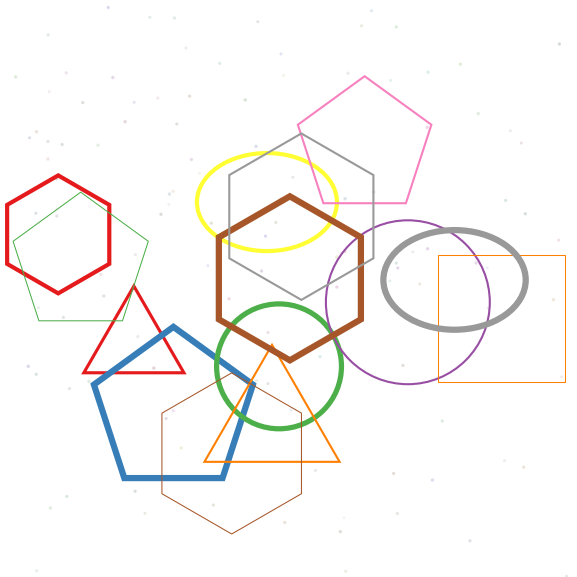[{"shape": "hexagon", "thickness": 2, "radius": 0.51, "center": [0.101, 0.593]}, {"shape": "triangle", "thickness": 1.5, "radius": 0.5, "center": [0.232, 0.404]}, {"shape": "pentagon", "thickness": 3, "radius": 0.72, "center": [0.3, 0.288]}, {"shape": "pentagon", "thickness": 0.5, "radius": 0.62, "center": [0.14, 0.543]}, {"shape": "circle", "thickness": 2.5, "radius": 0.54, "center": [0.483, 0.365]}, {"shape": "circle", "thickness": 1, "radius": 0.71, "center": [0.706, 0.476]}, {"shape": "triangle", "thickness": 1, "radius": 0.68, "center": [0.471, 0.267]}, {"shape": "square", "thickness": 0.5, "radius": 0.55, "center": [0.868, 0.448]}, {"shape": "oval", "thickness": 2, "radius": 0.61, "center": [0.462, 0.649]}, {"shape": "hexagon", "thickness": 3, "radius": 0.71, "center": [0.502, 0.517]}, {"shape": "hexagon", "thickness": 0.5, "radius": 0.7, "center": [0.401, 0.214]}, {"shape": "pentagon", "thickness": 1, "radius": 0.61, "center": [0.631, 0.746]}, {"shape": "oval", "thickness": 3, "radius": 0.62, "center": [0.787, 0.514]}, {"shape": "hexagon", "thickness": 1, "radius": 0.72, "center": [0.522, 0.624]}]